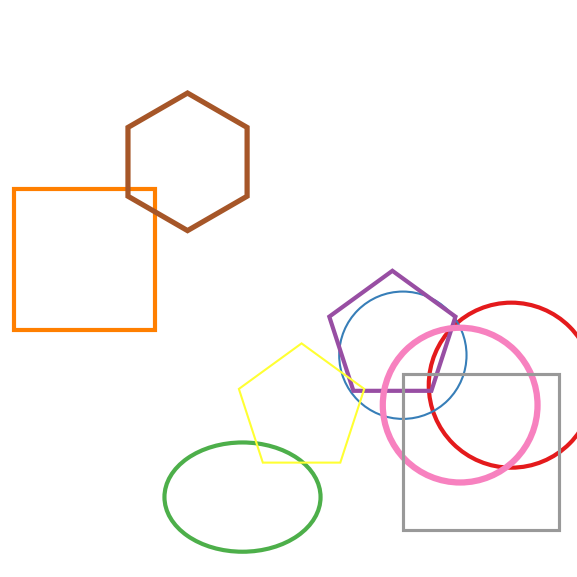[{"shape": "circle", "thickness": 2, "radius": 0.71, "center": [0.885, 0.332]}, {"shape": "circle", "thickness": 1, "radius": 0.55, "center": [0.698, 0.384]}, {"shape": "oval", "thickness": 2, "radius": 0.68, "center": [0.42, 0.138]}, {"shape": "pentagon", "thickness": 2, "radius": 0.57, "center": [0.679, 0.415]}, {"shape": "square", "thickness": 2, "radius": 0.61, "center": [0.146, 0.549]}, {"shape": "pentagon", "thickness": 1, "radius": 0.57, "center": [0.522, 0.29]}, {"shape": "hexagon", "thickness": 2.5, "radius": 0.6, "center": [0.325, 0.719]}, {"shape": "circle", "thickness": 3, "radius": 0.67, "center": [0.797, 0.298]}, {"shape": "square", "thickness": 1.5, "radius": 0.68, "center": [0.833, 0.216]}]